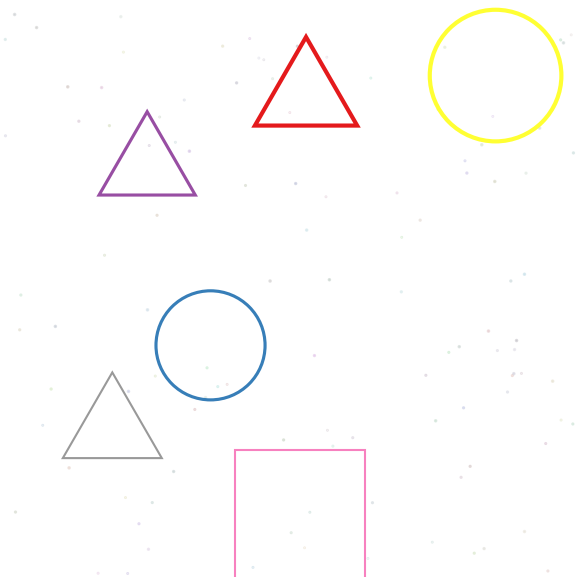[{"shape": "triangle", "thickness": 2, "radius": 0.51, "center": [0.53, 0.833]}, {"shape": "circle", "thickness": 1.5, "radius": 0.47, "center": [0.365, 0.401]}, {"shape": "triangle", "thickness": 1.5, "radius": 0.48, "center": [0.255, 0.71]}, {"shape": "circle", "thickness": 2, "radius": 0.57, "center": [0.858, 0.868]}, {"shape": "square", "thickness": 1, "radius": 0.57, "center": [0.52, 0.106]}, {"shape": "triangle", "thickness": 1, "radius": 0.49, "center": [0.194, 0.255]}]